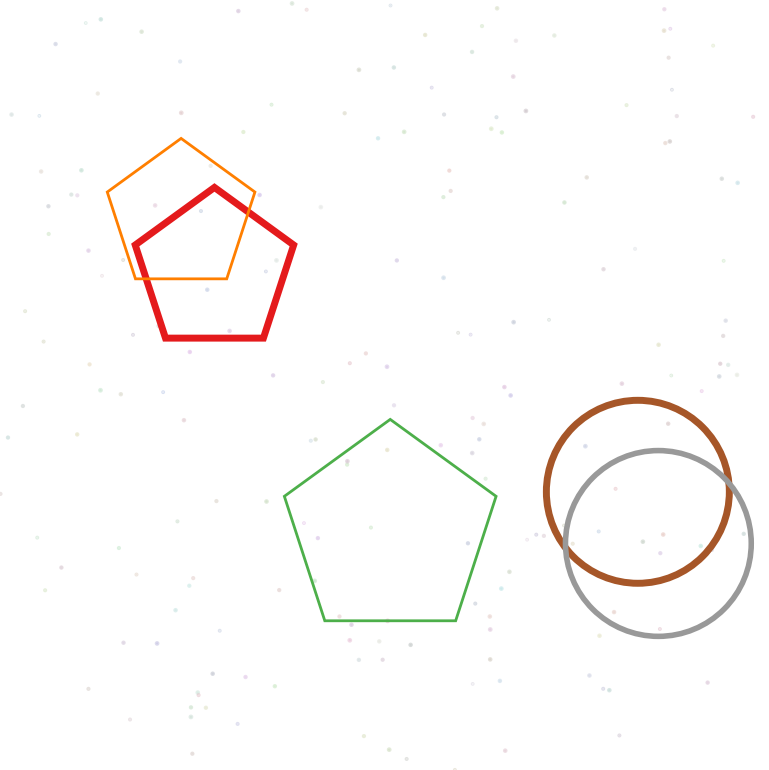[{"shape": "pentagon", "thickness": 2.5, "radius": 0.54, "center": [0.279, 0.648]}, {"shape": "pentagon", "thickness": 1, "radius": 0.72, "center": [0.507, 0.311]}, {"shape": "pentagon", "thickness": 1, "radius": 0.5, "center": [0.235, 0.719]}, {"shape": "circle", "thickness": 2.5, "radius": 0.59, "center": [0.828, 0.361]}, {"shape": "circle", "thickness": 2, "radius": 0.6, "center": [0.855, 0.294]}]